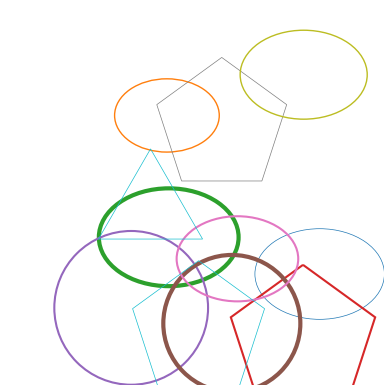[{"shape": "oval", "thickness": 0.5, "radius": 0.84, "center": [0.83, 0.288]}, {"shape": "oval", "thickness": 1, "radius": 0.68, "center": [0.434, 0.7]}, {"shape": "oval", "thickness": 3, "radius": 0.91, "center": [0.438, 0.384]}, {"shape": "pentagon", "thickness": 1.5, "radius": 0.99, "center": [0.787, 0.115]}, {"shape": "circle", "thickness": 1.5, "radius": 1.0, "center": [0.341, 0.2]}, {"shape": "circle", "thickness": 3, "radius": 0.89, "center": [0.602, 0.16]}, {"shape": "oval", "thickness": 1.5, "radius": 0.79, "center": [0.617, 0.328]}, {"shape": "pentagon", "thickness": 0.5, "radius": 0.89, "center": [0.576, 0.673]}, {"shape": "oval", "thickness": 1, "radius": 0.83, "center": [0.789, 0.806]}, {"shape": "triangle", "thickness": 0.5, "radius": 0.78, "center": [0.391, 0.457]}, {"shape": "pentagon", "thickness": 0.5, "radius": 0.9, "center": [0.516, 0.143]}]